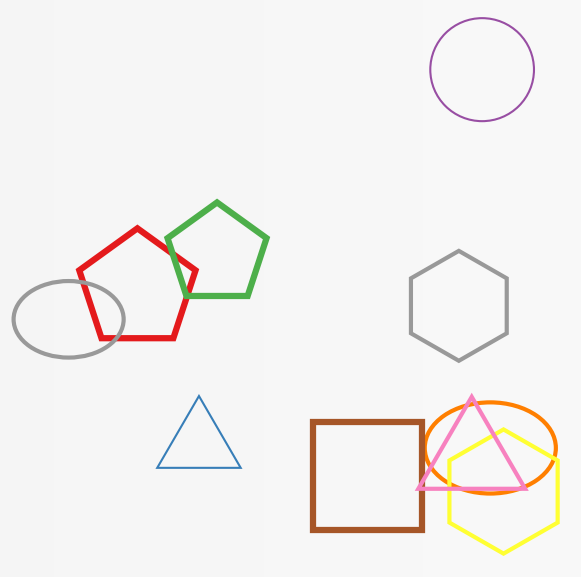[{"shape": "pentagon", "thickness": 3, "radius": 0.53, "center": [0.236, 0.499]}, {"shape": "triangle", "thickness": 1, "radius": 0.41, "center": [0.342, 0.23]}, {"shape": "pentagon", "thickness": 3, "radius": 0.45, "center": [0.373, 0.559]}, {"shape": "circle", "thickness": 1, "radius": 0.45, "center": [0.829, 0.879]}, {"shape": "oval", "thickness": 2, "radius": 0.56, "center": [0.844, 0.223]}, {"shape": "hexagon", "thickness": 2, "radius": 0.54, "center": [0.866, 0.148]}, {"shape": "square", "thickness": 3, "radius": 0.47, "center": [0.632, 0.175]}, {"shape": "triangle", "thickness": 2, "radius": 0.53, "center": [0.812, 0.206]}, {"shape": "oval", "thickness": 2, "radius": 0.47, "center": [0.118, 0.446]}, {"shape": "hexagon", "thickness": 2, "radius": 0.48, "center": [0.789, 0.47]}]